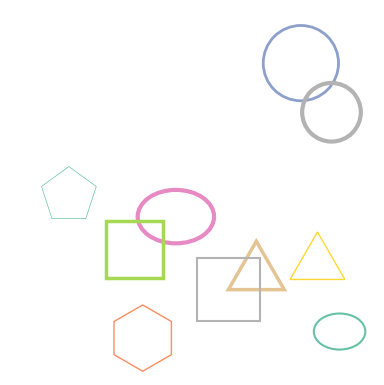[{"shape": "oval", "thickness": 1.5, "radius": 0.33, "center": [0.882, 0.139]}, {"shape": "pentagon", "thickness": 0.5, "radius": 0.37, "center": [0.179, 0.493]}, {"shape": "hexagon", "thickness": 1, "radius": 0.43, "center": [0.371, 0.122]}, {"shape": "circle", "thickness": 2, "radius": 0.49, "center": [0.781, 0.836]}, {"shape": "oval", "thickness": 3, "radius": 0.5, "center": [0.457, 0.437]}, {"shape": "square", "thickness": 2.5, "radius": 0.37, "center": [0.349, 0.352]}, {"shape": "triangle", "thickness": 1, "radius": 0.41, "center": [0.825, 0.315]}, {"shape": "triangle", "thickness": 2.5, "radius": 0.42, "center": [0.666, 0.29]}, {"shape": "circle", "thickness": 3, "radius": 0.38, "center": [0.861, 0.708]}, {"shape": "square", "thickness": 1.5, "radius": 0.41, "center": [0.594, 0.248]}]